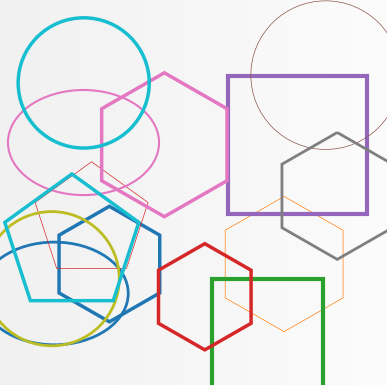[{"shape": "oval", "thickness": 2, "radius": 0.95, "center": [0.14, 0.238]}, {"shape": "hexagon", "thickness": 2.5, "radius": 0.75, "center": [0.282, 0.314]}, {"shape": "hexagon", "thickness": 0.5, "radius": 0.88, "center": [0.733, 0.314]}, {"shape": "square", "thickness": 3, "radius": 0.72, "center": [0.689, 0.133]}, {"shape": "pentagon", "thickness": 0.5, "radius": 0.77, "center": [0.236, 0.427]}, {"shape": "hexagon", "thickness": 2.5, "radius": 0.69, "center": [0.528, 0.229]}, {"shape": "square", "thickness": 3, "radius": 0.9, "center": [0.767, 0.623]}, {"shape": "circle", "thickness": 0.5, "radius": 0.97, "center": [0.84, 0.805]}, {"shape": "hexagon", "thickness": 2.5, "radius": 0.93, "center": [0.424, 0.624]}, {"shape": "oval", "thickness": 1.5, "radius": 0.97, "center": [0.215, 0.63]}, {"shape": "hexagon", "thickness": 2, "radius": 0.82, "center": [0.87, 0.491]}, {"shape": "circle", "thickness": 2, "radius": 0.87, "center": [0.133, 0.276]}, {"shape": "circle", "thickness": 2.5, "radius": 0.85, "center": [0.216, 0.785]}, {"shape": "pentagon", "thickness": 2.5, "radius": 0.91, "center": [0.185, 0.366]}]